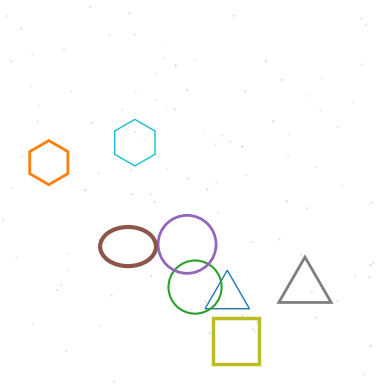[{"shape": "triangle", "thickness": 1, "radius": 0.33, "center": [0.59, 0.231]}, {"shape": "hexagon", "thickness": 2, "radius": 0.29, "center": [0.127, 0.578]}, {"shape": "circle", "thickness": 1.5, "radius": 0.35, "center": [0.507, 0.254]}, {"shape": "circle", "thickness": 2, "radius": 0.38, "center": [0.486, 0.365]}, {"shape": "oval", "thickness": 3, "radius": 0.36, "center": [0.333, 0.36]}, {"shape": "triangle", "thickness": 2, "radius": 0.39, "center": [0.792, 0.254]}, {"shape": "square", "thickness": 2.5, "radius": 0.3, "center": [0.613, 0.115]}, {"shape": "hexagon", "thickness": 1, "radius": 0.3, "center": [0.35, 0.63]}]